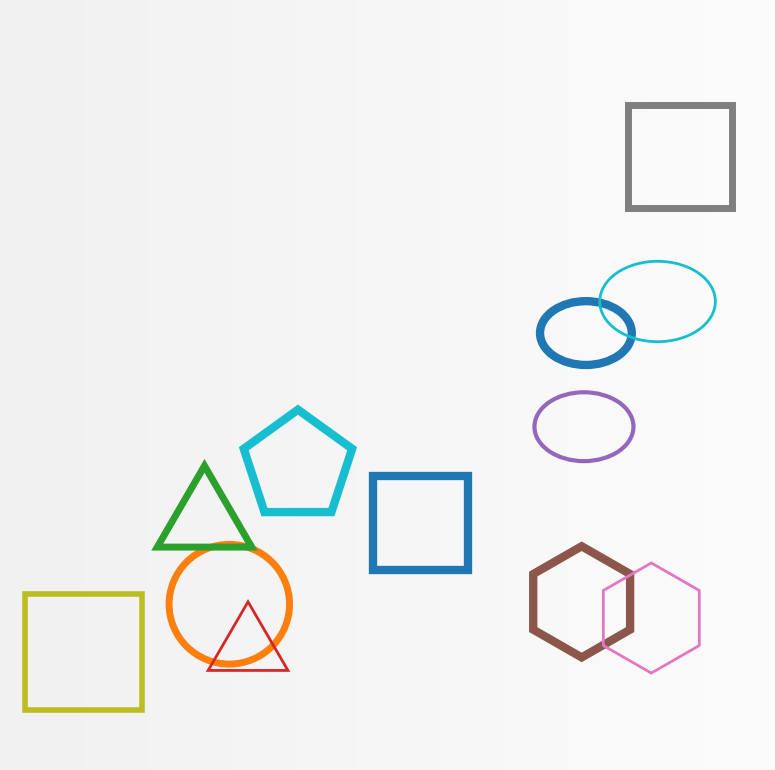[{"shape": "oval", "thickness": 3, "radius": 0.3, "center": [0.756, 0.567]}, {"shape": "square", "thickness": 3, "radius": 0.31, "center": [0.543, 0.321]}, {"shape": "circle", "thickness": 2.5, "radius": 0.39, "center": [0.296, 0.215]}, {"shape": "triangle", "thickness": 2.5, "radius": 0.35, "center": [0.264, 0.325]}, {"shape": "triangle", "thickness": 1, "radius": 0.3, "center": [0.32, 0.159]}, {"shape": "oval", "thickness": 1.5, "radius": 0.32, "center": [0.754, 0.446]}, {"shape": "hexagon", "thickness": 3, "radius": 0.36, "center": [0.751, 0.218]}, {"shape": "hexagon", "thickness": 1, "radius": 0.36, "center": [0.84, 0.197]}, {"shape": "square", "thickness": 2.5, "radius": 0.34, "center": [0.877, 0.796]}, {"shape": "square", "thickness": 2, "radius": 0.38, "center": [0.108, 0.153]}, {"shape": "oval", "thickness": 1, "radius": 0.37, "center": [0.848, 0.608]}, {"shape": "pentagon", "thickness": 3, "radius": 0.37, "center": [0.384, 0.394]}]